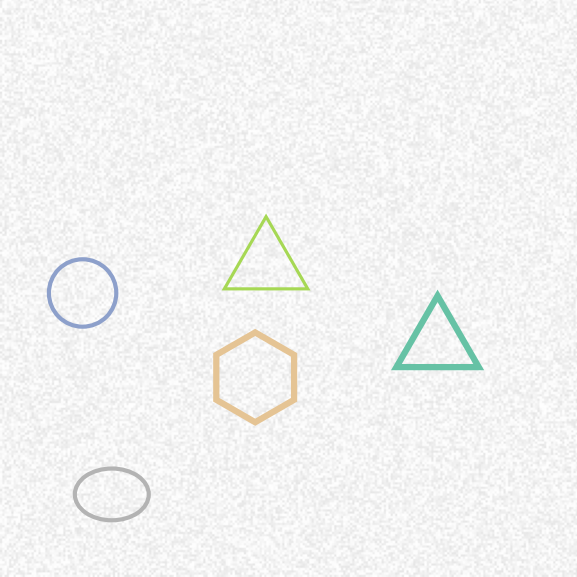[{"shape": "triangle", "thickness": 3, "radius": 0.41, "center": [0.758, 0.405]}, {"shape": "circle", "thickness": 2, "radius": 0.29, "center": [0.143, 0.492]}, {"shape": "triangle", "thickness": 1.5, "radius": 0.42, "center": [0.461, 0.541]}, {"shape": "hexagon", "thickness": 3, "radius": 0.39, "center": [0.442, 0.346]}, {"shape": "oval", "thickness": 2, "radius": 0.32, "center": [0.194, 0.143]}]